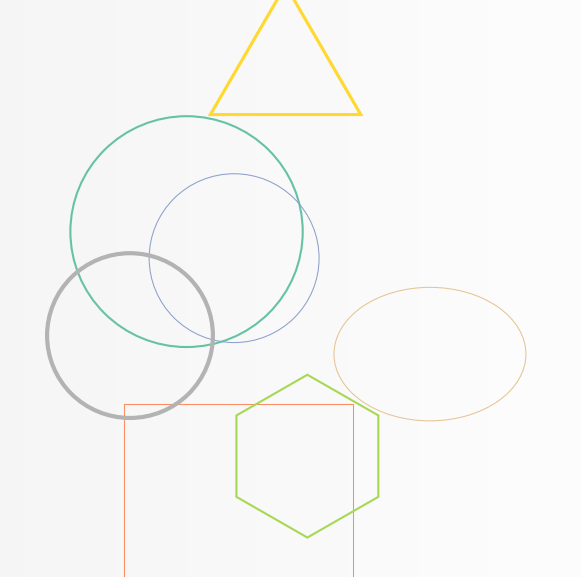[{"shape": "circle", "thickness": 1, "radius": 1.0, "center": [0.321, 0.598]}, {"shape": "square", "thickness": 0.5, "radius": 0.99, "center": [0.41, 0.102]}, {"shape": "circle", "thickness": 0.5, "radius": 0.73, "center": [0.403, 0.552]}, {"shape": "hexagon", "thickness": 1, "radius": 0.7, "center": [0.529, 0.209]}, {"shape": "triangle", "thickness": 1.5, "radius": 0.75, "center": [0.491, 0.875]}, {"shape": "oval", "thickness": 0.5, "radius": 0.83, "center": [0.74, 0.386]}, {"shape": "circle", "thickness": 2, "radius": 0.71, "center": [0.224, 0.418]}]